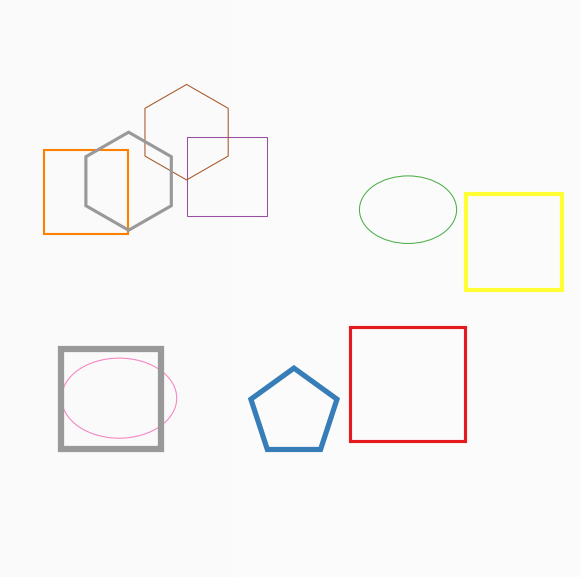[{"shape": "square", "thickness": 1.5, "radius": 0.49, "center": [0.702, 0.335]}, {"shape": "pentagon", "thickness": 2.5, "radius": 0.39, "center": [0.506, 0.284]}, {"shape": "oval", "thickness": 0.5, "radius": 0.42, "center": [0.702, 0.636]}, {"shape": "square", "thickness": 0.5, "radius": 0.34, "center": [0.391, 0.694]}, {"shape": "square", "thickness": 1, "radius": 0.36, "center": [0.148, 0.666]}, {"shape": "square", "thickness": 2, "radius": 0.41, "center": [0.884, 0.58]}, {"shape": "hexagon", "thickness": 0.5, "radius": 0.41, "center": [0.321, 0.77]}, {"shape": "oval", "thickness": 0.5, "radius": 0.5, "center": [0.205, 0.31]}, {"shape": "hexagon", "thickness": 1.5, "radius": 0.42, "center": [0.221, 0.685]}, {"shape": "square", "thickness": 3, "radius": 0.43, "center": [0.191, 0.309]}]